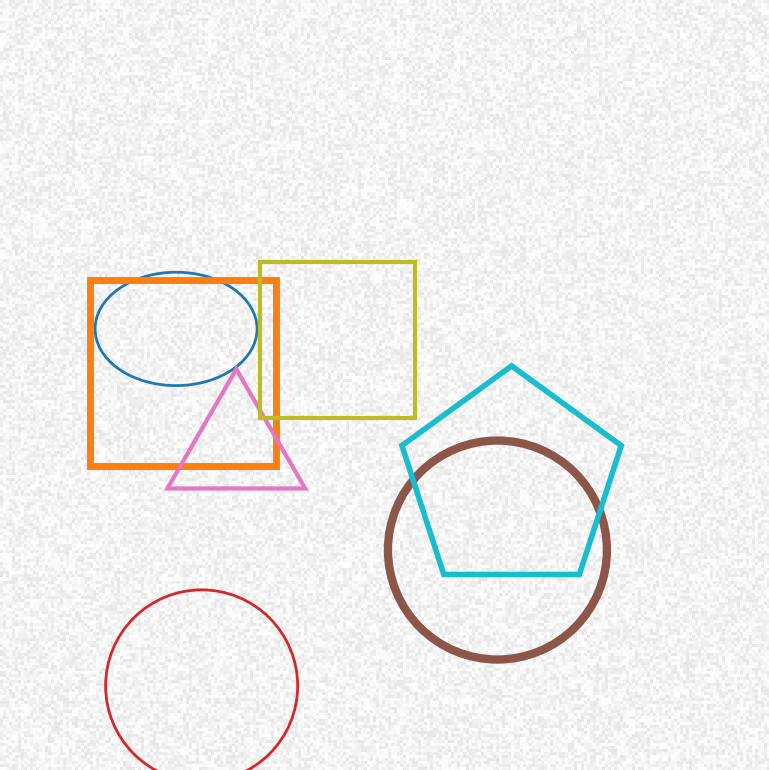[{"shape": "oval", "thickness": 1, "radius": 0.53, "center": [0.229, 0.573]}, {"shape": "square", "thickness": 2.5, "radius": 0.6, "center": [0.238, 0.515]}, {"shape": "circle", "thickness": 1, "radius": 0.62, "center": [0.262, 0.109]}, {"shape": "circle", "thickness": 3, "radius": 0.71, "center": [0.646, 0.286]}, {"shape": "triangle", "thickness": 1.5, "radius": 0.52, "center": [0.307, 0.417]}, {"shape": "square", "thickness": 1.5, "radius": 0.5, "center": [0.438, 0.558]}, {"shape": "pentagon", "thickness": 2, "radius": 0.75, "center": [0.664, 0.375]}]